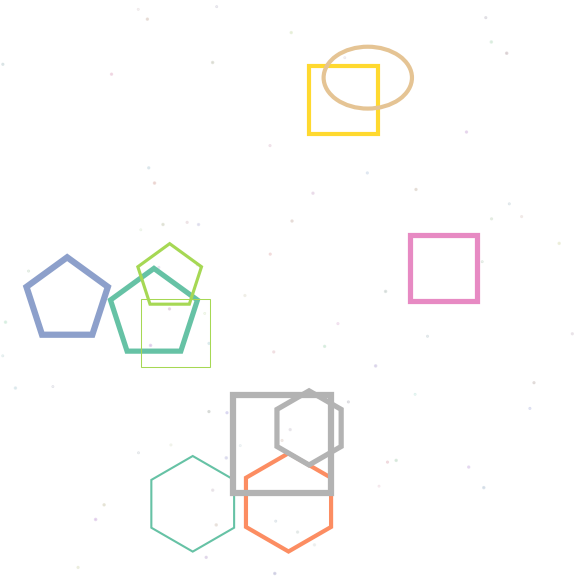[{"shape": "hexagon", "thickness": 1, "radius": 0.41, "center": [0.334, 0.127]}, {"shape": "pentagon", "thickness": 2.5, "radius": 0.4, "center": [0.267, 0.455]}, {"shape": "hexagon", "thickness": 2, "radius": 0.43, "center": [0.5, 0.129]}, {"shape": "pentagon", "thickness": 3, "radius": 0.37, "center": [0.116, 0.479]}, {"shape": "square", "thickness": 2.5, "radius": 0.29, "center": [0.768, 0.535]}, {"shape": "square", "thickness": 0.5, "radius": 0.3, "center": [0.304, 0.422]}, {"shape": "pentagon", "thickness": 1.5, "radius": 0.29, "center": [0.294, 0.519]}, {"shape": "square", "thickness": 2, "radius": 0.3, "center": [0.595, 0.826]}, {"shape": "oval", "thickness": 2, "radius": 0.38, "center": [0.637, 0.865]}, {"shape": "hexagon", "thickness": 2.5, "radius": 0.32, "center": [0.535, 0.258]}, {"shape": "square", "thickness": 3, "radius": 0.43, "center": [0.488, 0.23]}]